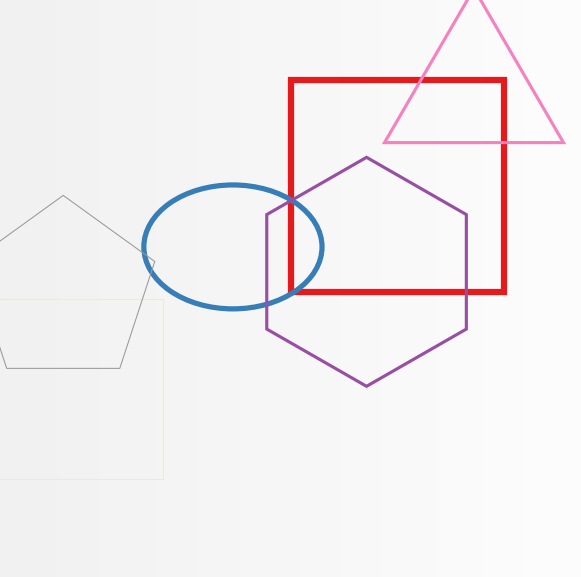[{"shape": "square", "thickness": 3, "radius": 0.92, "center": [0.684, 0.677]}, {"shape": "oval", "thickness": 2.5, "radius": 0.77, "center": [0.401, 0.572]}, {"shape": "hexagon", "thickness": 1.5, "radius": 0.99, "center": [0.631, 0.528]}, {"shape": "square", "thickness": 0.5, "radius": 0.78, "center": [0.125, 0.326]}, {"shape": "triangle", "thickness": 1.5, "radius": 0.89, "center": [0.815, 0.841]}, {"shape": "pentagon", "thickness": 0.5, "radius": 0.83, "center": [0.109, 0.495]}]